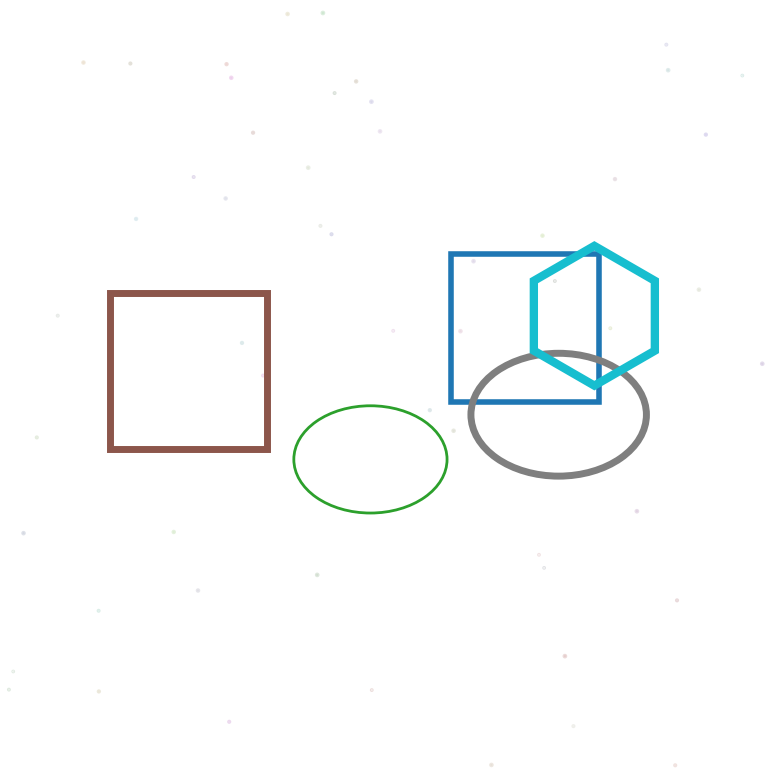[{"shape": "square", "thickness": 2, "radius": 0.48, "center": [0.682, 0.574]}, {"shape": "oval", "thickness": 1, "radius": 0.5, "center": [0.481, 0.403]}, {"shape": "square", "thickness": 2.5, "radius": 0.51, "center": [0.245, 0.518]}, {"shape": "oval", "thickness": 2.5, "radius": 0.57, "center": [0.726, 0.461]}, {"shape": "hexagon", "thickness": 3, "radius": 0.45, "center": [0.772, 0.59]}]